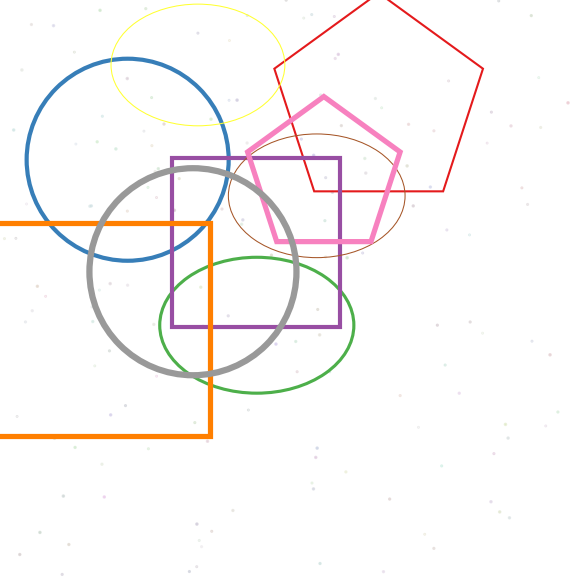[{"shape": "pentagon", "thickness": 1, "radius": 0.95, "center": [0.656, 0.821]}, {"shape": "circle", "thickness": 2, "radius": 0.87, "center": [0.221, 0.723]}, {"shape": "oval", "thickness": 1.5, "radius": 0.84, "center": [0.445, 0.436]}, {"shape": "square", "thickness": 2, "radius": 0.73, "center": [0.443, 0.579]}, {"shape": "square", "thickness": 2.5, "radius": 0.92, "center": [0.18, 0.428]}, {"shape": "oval", "thickness": 0.5, "radius": 0.75, "center": [0.343, 0.887]}, {"shape": "oval", "thickness": 0.5, "radius": 0.76, "center": [0.548, 0.66]}, {"shape": "pentagon", "thickness": 2.5, "radius": 0.69, "center": [0.561, 0.693]}, {"shape": "circle", "thickness": 3, "radius": 0.9, "center": [0.334, 0.529]}]